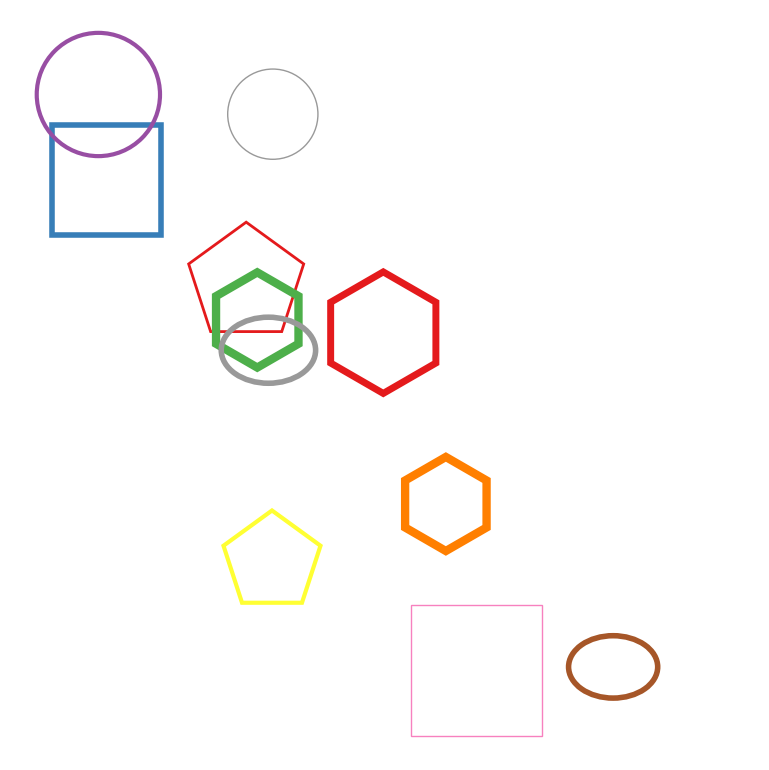[{"shape": "pentagon", "thickness": 1, "radius": 0.39, "center": [0.32, 0.633]}, {"shape": "hexagon", "thickness": 2.5, "radius": 0.39, "center": [0.498, 0.568]}, {"shape": "square", "thickness": 2, "radius": 0.36, "center": [0.138, 0.766]}, {"shape": "hexagon", "thickness": 3, "radius": 0.31, "center": [0.334, 0.584]}, {"shape": "circle", "thickness": 1.5, "radius": 0.4, "center": [0.128, 0.877]}, {"shape": "hexagon", "thickness": 3, "radius": 0.31, "center": [0.579, 0.345]}, {"shape": "pentagon", "thickness": 1.5, "radius": 0.33, "center": [0.353, 0.271]}, {"shape": "oval", "thickness": 2, "radius": 0.29, "center": [0.796, 0.134]}, {"shape": "square", "thickness": 0.5, "radius": 0.43, "center": [0.619, 0.129]}, {"shape": "circle", "thickness": 0.5, "radius": 0.29, "center": [0.354, 0.852]}, {"shape": "oval", "thickness": 2, "radius": 0.31, "center": [0.349, 0.545]}]